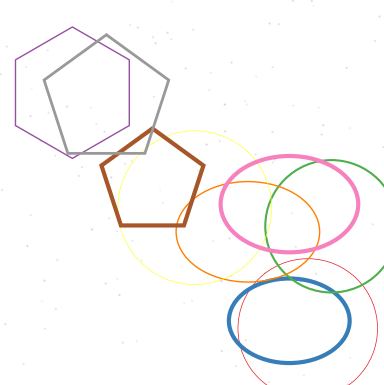[{"shape": "circle", "thickness": 0.5, "radius": 0.91, "center": [0.799, 0.147]}, {"shape": "oval", "thickness": 3, "radius": 0.78, "center": [0.751, 0.167]}, {"shape": "circle", "thickness": 1.5, "radius": 0.86, "center": [0.861, 0.412]}, {"shape": "hexagon", "thickness": 1, "radius": 0.85, "center": [0.188, 0.759]}, {"shape": "oval", "thickness": 1, "radius": 0.93, "center": [0.644, 0.398]}, {"shape": "circle", "thickness": 0.5, "radius": 1.0, "center": [0.506, 0.461]}, {"shape": "pentagon", "thickness": 3, "radius": 0.7, "center": [0.396, 0.527]}, {"shape": "oval", "thickness": 3, "radius": 0.89, "center": [0.752, 0.47]}, {"shape": "pentagon", "thickness": 2, "radius": 0.85, "center": [0.276, 0.739]}]